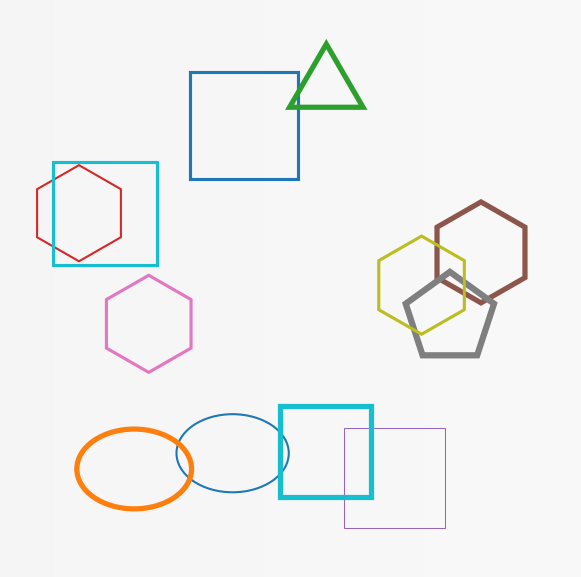[{"shape": "square", "thickness": 1.5, "radius": 0.47, "center": [0.42, 0.782]}, {"shape": "oval", "thickness": 1, "radius": 0.48, "center": [0.4, 0.214]}, {"shape": "oval", "thickness": 2.5, "radius": 0.49, "center": [0.231, 0.187]}, {"shape": "triangle", "thickness": 2.5, "radius": 0.36, "center": [0.561, 0.85]}, {"shape": "hexagon", "thickness": 1, "radius": 0.42, "center": [0.136, 0.63]}, {"shape": "square", "thickness": 0.5, "radius": 0.43, "center": [0.679, 0.172]}, {"shape": "hexagon", "thickness": 2.5, "radius": 0.44, "center": [0.828, 0.562]}, {"shape": "hexagon", "thickness": 1.5, "radius": 0.42, "center": [0.256, 0.438]}, {"shape": "pentagon", "thickness": 3, "radius": 0.4, "center": [0.774, 0.449]}, {"shape": "hexagon", "thickness": 1.5, "radius": 0.42, "center": [0.725, 0.505]}, {"shape": "square", "thickness": 2.5, "radius": 0.39, "center": [0.561, 0.217]}, {"shape": "square", "thickness": 1.5, "radius": 0.45, "center": [0.181, 0.63]}]